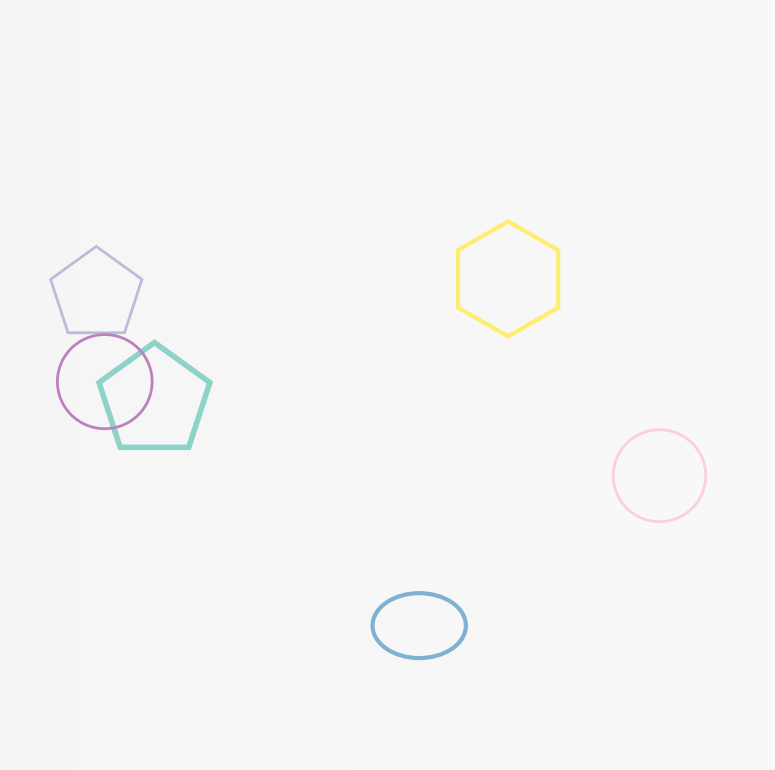[{"shape": "pentagon", "thickness": 2, "radius": 0.38, "center": [0.199, 0.48]}, {"shape": "pentagon", "thickness": 1, "radius": 0.31, "center": [0.124, 0.618]}, {"shape": "oval", "thickness": 1.5, "radius": 0.3, "center": [0.541, 0.188]}, {"shape": "circle", "thickness": 1, "radius": 0.3, "center": [0.851, 0.382]}, {"shape": "circle", "thickness": 1, "radius": 0.31, "center": [0.135, 0.504]}, {"shape": "hexagon", "thickness": 1.5, "radius": 0.37, "center": [0.656, 0.638]}]